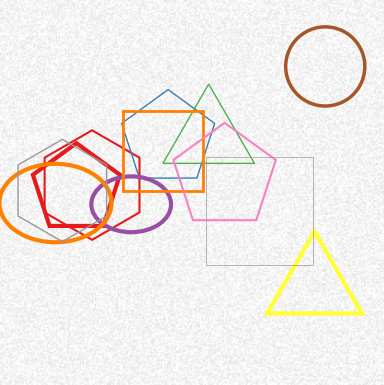[{"shape": "pentagon", "thickness": 3, "radius": 0.59, "center": [0.199, 0.509]}, {"shape": "hexagon", "thickness": 1.5, "radius": 0.71, "center": [0.239, 0.519]}, {"shape": "pentagon", "thickness": 1, "radius": 0.64, "center": [0.437, 0.64]}, {"shape": "triangle", "thickness": 1, "radius": 0.69, "center": [0.542, 0.644]}, {"shape": "oval", "thickness": 3, "radius": 0.52, "center": [0.341, 0.469]}, {"shape": "oval", "thickness": 3, "radius": 0.73, "center": [0.144, 0.473]}, {"shape": "square", "thickness": 2, "radius": 0.52, "center": [0.424, 0.608]}, {"shape": "triangle", "thickness": 3, "radius": 0.71, "center": [0.817, 0.257]}, {"shape": "circle", "thickness": 2.5, "radius": 0.51, "center": [0.845, 0.827]}, {"shape": "pentagon", "thickness": 1.5, "radius": 0.7, "center": [0.583, 0.541]}, {"shape": "hexagon", "thickness": 1, "radius": 0.66, "center": [0.162, 0.505]}, {"shape": "square", "thickness": 0.5, "radius": 0.7, "center": [0.674, 0.453]}]